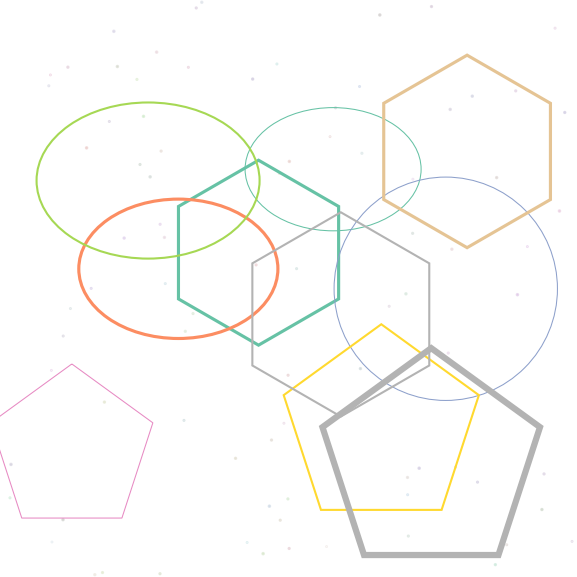[{"shape": "hexagon", "thickness": 1.5, "radius": 0.8, "center": [0.448, 0.562]}, {"shape": "oval", "thickness": 0.5, "radius": 0.76, "center": [0.577, 0.706]}, {"shape": "oval", "thickness": 1.5, "radius": 0.86, "center": [0.309, 0.534]}, {"shape": "circle", "thickness": 0.5, "radius": 0.97, "center": [0.772, 0.499]}, {"shape": "pentagon", "thickness": 0.5, "radius": 0.74, "center": [0.124, 0.221]}, {"shape": "oval", "thickness": 1, "radius": 0.97, "center": [0.256, 0.687]}, {"shape": "pentagon", "thickness": 1, "radius": 0.89, "center": [0.66, 0.26]}, {"shape": "hexagon", "thickness": 1.5, "radius": 0.83, "center": [0.809, 0.737]}, {"shape": "hexagon", "thickness": 1, "radius": 0.88, "center": [0.59, 0.455]}, {"shape": "pentagon", "thickness": 3, "radius": 0.99, "center": [0.747, 0.198]}]